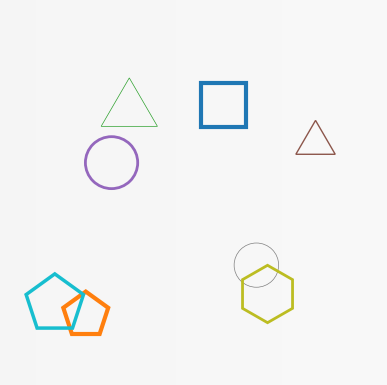[{"shape": "square", "thickness": 3, "radius": 0.29, "center": [0.578, 0.727]}, {"shape": "pentagon", "thickness": 3, "radius": 0.3, "center": [0.221, 0.182]}, {"shape": "triangle", "thickness": 0.5, "radius": 0.42, "center": [0.334, 0.714]}, {"shape": "circle", "thickness": 2, "radius": 0.34, "center": [0.288, 0.578]}, {"shape": "triangle", "thickness": 1, "radius": 0.29, "center": [0.814, 0.629]}, {"shape": "circle", "thickness": 0.5, "radius": 0.29, "center": [0.662, 0.311]}, {"shape": "hexagon", "thickness": 2, "radius": 0.37, "center": [0.69, 0.236]}, {"shape": "pentagon", "thickness": 2.5, "radius": 0.39, "center": [0.141, 0.211]}]